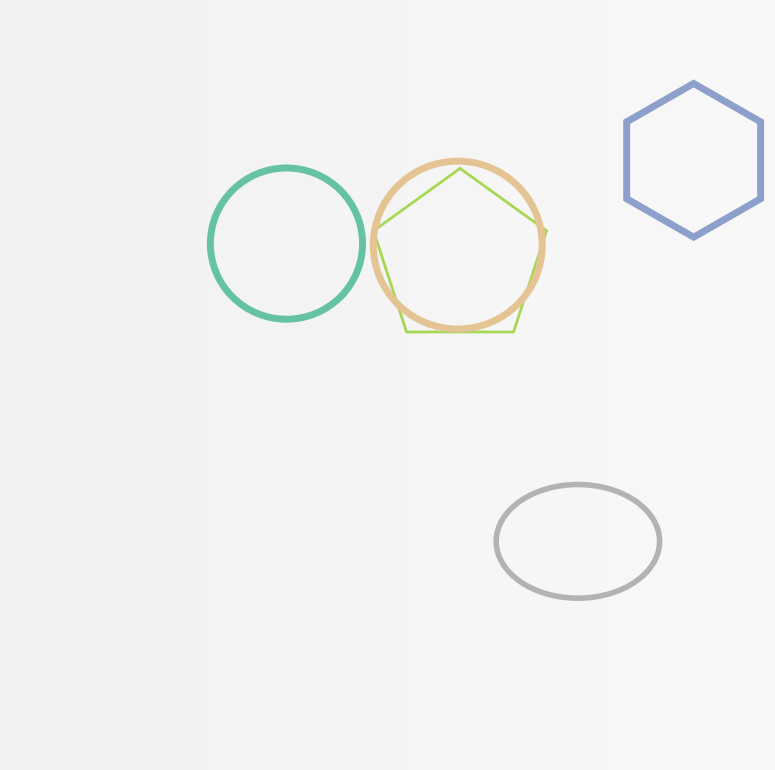[{"shape": "circle", "thickness": 2.5, "radius": 0.49, "center": [0.37, 0.684]}, {"shape": "hexagon", "thickness": 2.5, "radius": 0.5, "center": [0.895, 0.792]}, {"shape": "pentagon", "thickness": 1, "radius": 0.59, "center": [0.594, 0.664]}, {"shape": "circle", "thickness": 2.5, "radius": 0.55, "center": [0.591, 0.682]}, {"shape": "oval", "thickness": 2, "radius": 0.53, "center": [0.746, 0.297]}]